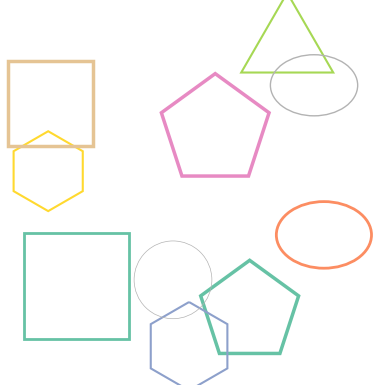[{"shape": "pentagon", "thickness": 2.5, "radius": 0.67, "center": [0.648, 0.19]}, {"shape": "square", "thickness": 2, "radius": 0.69, "center": [0.199, 0.257]}, {"shape": "oval", "thickness": 2, "radius": 0.62, "center": [0.841, 0.39]}, {"shape": "hexagon", "thickness": 1.5, "radius": 0.57, "center": [0.491, 0.101]}, {"shape": "pentagon", "thickness": 2.5, "radius": 0.74, "center": [0.559, 0.662]}, {"shape": "triangle", "thickness": 1.5, "radius": 0.69, "center": [0.746, 0.881]}, {"shape": "hexagon", "thickness": 1.5, "radius": 0.52, "center": [0.125, 0.555]}, {"shape": "square", "thickness": 2.5, "radius": 0.55, "center": [0.13, 0.731]}, {"shape": "oval", "thickness": 1, "radius": 0.57, "center": [0.816, 0.778]}, {"shape": "circle", "thickness": 0.5, "radius": 0.5, "center": [0.449, 0.273]}]